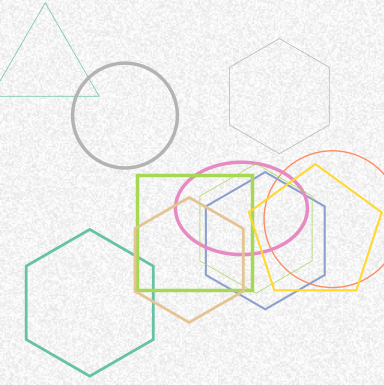[{"shape": "triangle", "thickness": 0.5, "radius": 0.81, "center": [0.117, 0.831]}, {"shape": "hexagon", "thickness": 2, "radius": 0.95, "center": [0.233, 0.214]}, {"shape": "circle", "thickness": 1, "radius": 0.89, "center": [0.863, 0.431]}, {"shape": "hexagon", "thickness": 1.5, "radius": 0.89, "center": [0.689, 0.375]}, {"shape": "oval", "thickness": 2.5, "radius": 0.86, "center": [0.627, 0.459]}, {"shape": "square", "thickness": 2.5, "radius": 0.75, "center": [0.506, 0.396]}, {"shape": "hexagon", "thickness": 0.5, "radius": 0.84, "center": [0.665, 0.407]}, {"shape": "pentagon", "thickness": 1.5, "radius": 0.91, "center": [0.819, 0.393]}, {"shape": "hexagon", "thickness": 2, "radius": 0.81, "center": [0.491, 0.325]}, {"shape": "circle", "thickness": 2.5, "radius": 0.68, "center": [0.325, 0.7]}, {"shape": "hexagon", "thickness": 0.5, "radius": 0.75, "center": [0.726, 0.75]}]